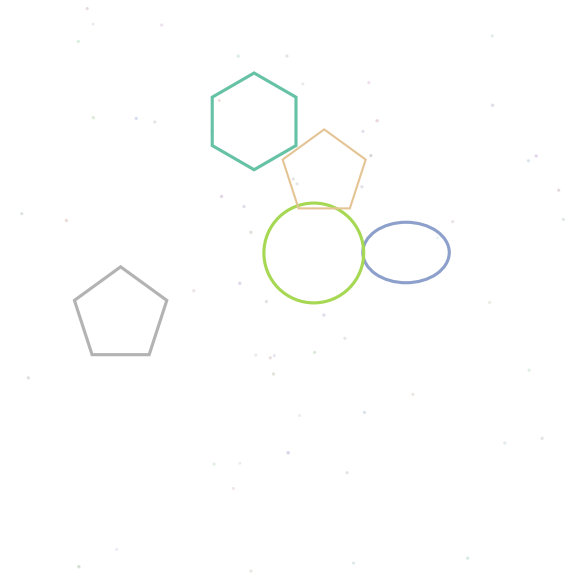[{"shape": "hexagon", "thickness": 1.5, "radius": 0.42, "center": [0.44, 0.789]}, {"shape": "oval", "thickness": 1.5, "radius": 0.37, "center": [0.703, 0.562]}, {"shape": "circle", "thickness": 1.5, "radius": 0.43, "center": [0.543, 0.561]}, {"shape": "pentagon", "thickness": 1, "radius": 0.38, "center": [0.561, 0.699]}, {"shape": "pentagon", "thickness": 1.5, "radius": 0.42, "center": [0.209, 0.453]}]